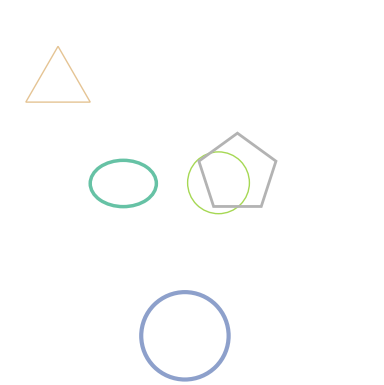[{"shape": "oval", "thickness": 2.5, "radius": 0.43, "center": [0.32, 0.523]}, {"shape": "circle", "thickness": 3, "radius": 0.57, "center": [0.48, 0.128]}, {"shape": "circle", "thickness": 1, "radius": 0.4, "center": [0.568, 0.525]}, {"shape": "triangle", "thickness": 1, "radius": 0.48, "center": [0.151, 0.783]}, {"shape": "pentagon", "thickness": 2, "radius": 0.53, "center": [0.617, 0.549]}]